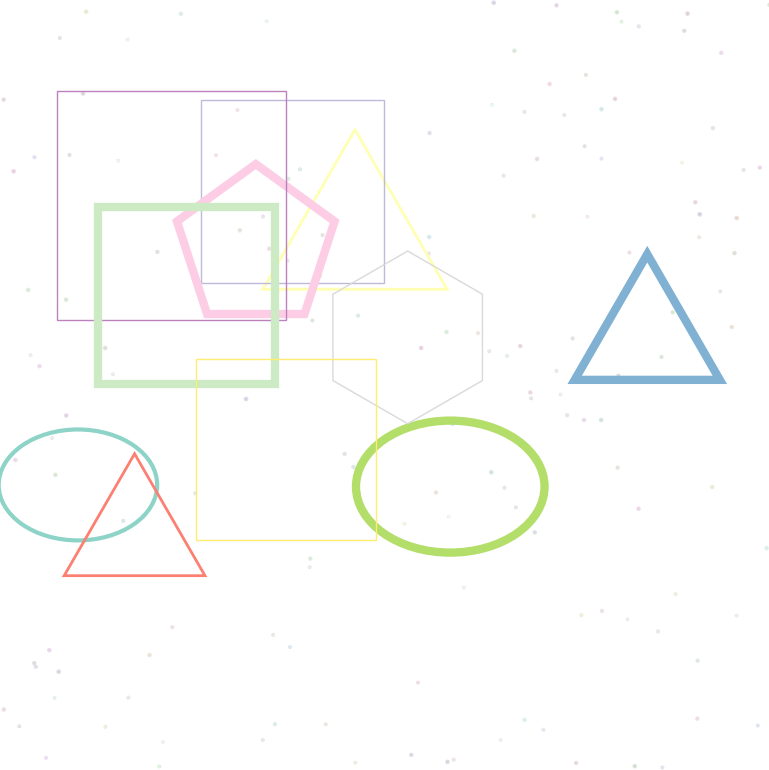[{"shape": "oval", "thickness": 1.5, "radius": 0.51, "center": [0.101, 0.37]}, {"shape": "triangle", "thickness": 1, "radius": 0.69, "center": [0.461, 0.693]}, {"shape": "square", "thickness": 0.5, "radius": 0.59, "center": [0.379, 0.752]}, {"shape": "triangle", "thickness": 1, "radius": 0.53, "center": [0.175, 0.305]}, {"shape": "triangle", "thickness": 3, "radius": 0.54, "center": [0.841, 0.561]}, {"shape": "oval", "thickness": 3, "radius": 0.61, "center": [0.585, 0.368]}, {"shape": "pentagon", "thickness": 3, "radius": 0.54, "center": [0.332, 0.679]}, {"shape": "hexagon", "thickness": 0.5, "radius": 0.56, "center": [0.529, 0.562]}, {"shape": "square", "thickness": 0.5, "radius": 0.74, "center": [0.223, 0.733]}, {"shape": "square", "thickness": 3, "radius": 0.57, "center": [0.242, 0.617]}, {"shape": "square", "thickness": 0.5, "radius": 0.59, "center": [0.372, 0.417]}]